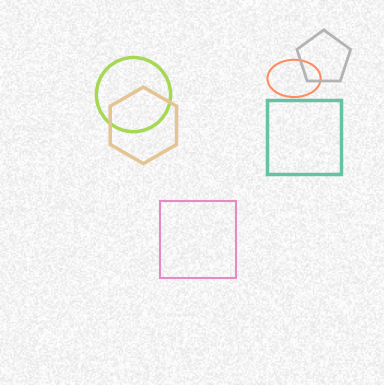[{"shape": "square", "thickness": 2.5, "radius": 0.49, "center": [0.79, 0.644]}, {"shape": "oval", "thickness": 1.5, "radius": 0.35, "center": [0.764, 0.796]}, {"shape": "square", "thickness": 1.5, "radius": 0.49, "center": [0.514, 0.378]}, {"shape": "circle", "thickness": 2.5, "radius": 0.48, "center": [0.347, 0.754]}, {"shape": "hexagon", "thickness": 2.5, "radius": 0.5, "center": [0.372, 0.674]}, {"shape": "pentagon", "thickness": 2, "radius": 0.37, "center": [0.841, 0.849]}]